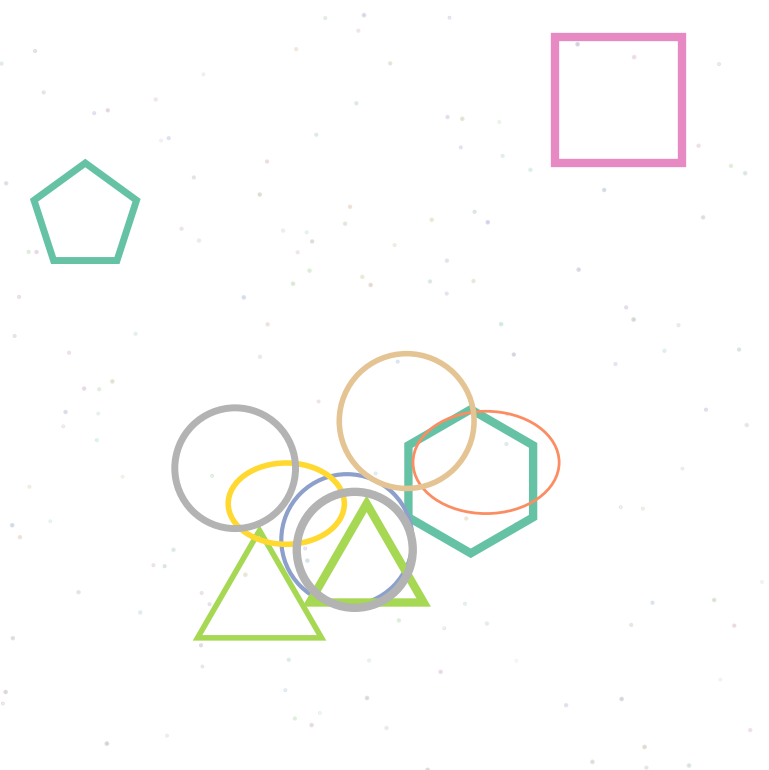[{"shape": "pentagon", "thickness": 2.5, "radius": 0.35, "center": [0.111, 0.718]}, {"shape": "hexagon", "thickness": 3, "radius": 0.47, "center": [0.611, 0.375]}, {"shape": "oval", "thickness": 1, "radius": 0.47, "center": [0.631, 0.399]}, {"shape": "circle", "thickness": 1.5, "radius": 0.43, "center": [0.451, 0.299]}, {"shape": "square", "thickness": 3, "radius": 0.41, "center": [0.803, 0.87]}, {"shape": "triangle", "thickness": 2, "radius": 0.46, "center": [0.337, 0.218]}, {"shape": "triangle", "thickness": 3, "radius": 0.43, "center": [0.476, 0.26]}, {"shape": "oval", "thickness": 2, "radius": 0.38, "center": [0.372, 0.346]}, {"shape": "circle", "thickness": 2, "radius": 0.44, "center": [0.528, 0.453]}, {"shape": "circle", "thickness": 3, "radius": 0.38, "center": [0.461, 0.286]}, {"shape": "circle", "thickness": 2.5, "radius": 0.39, "center": [0.305, 0.392]}]